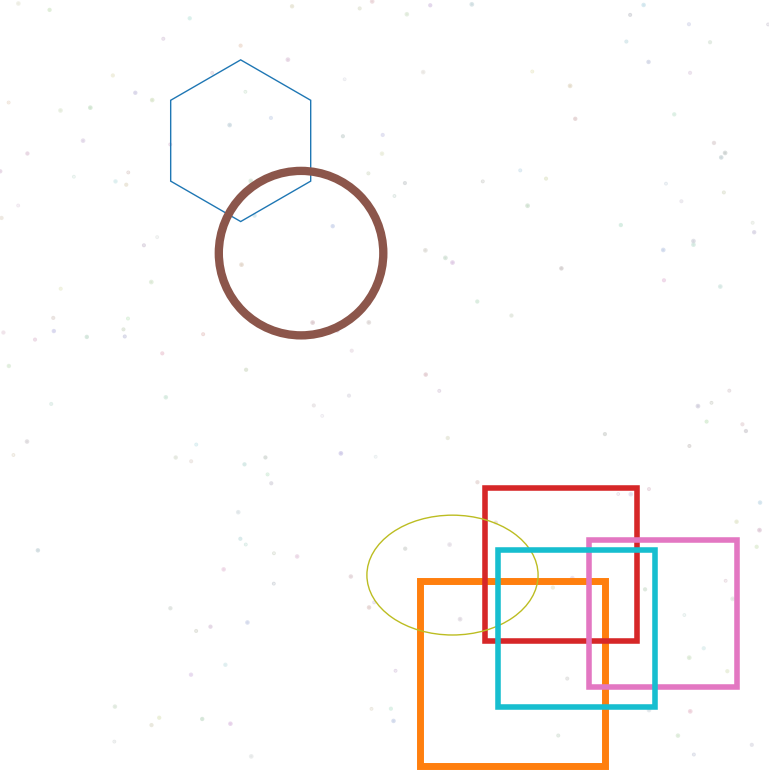[{"shape": "hexagon", "thickness": 0.5, "radius": 0.52, "center": [0.313, 0.817]}, {"shape": "square", "thickness": 2.5, "radius": 0.6, "center": [0.665, 0.126]}, {"shape": "square", "thickness": 2, "radius": 0.5, "center": [0.729, 0.266]}, {"shape": "circle", "thickness": 3, "radius": 0.53, "center": [0.391, 0.671]}, {"shape": "square", "thickness": 2, "radius": 0.48, "center": [0.861, 0.203]}, {"shape": "oval", "thickness": 0.5, "radius": 0.56, "center": [0.588, 0.253]}, {"shape": "square", "thickness": 2, "radius": 0.51, "center": [0.749, 0.184]}]